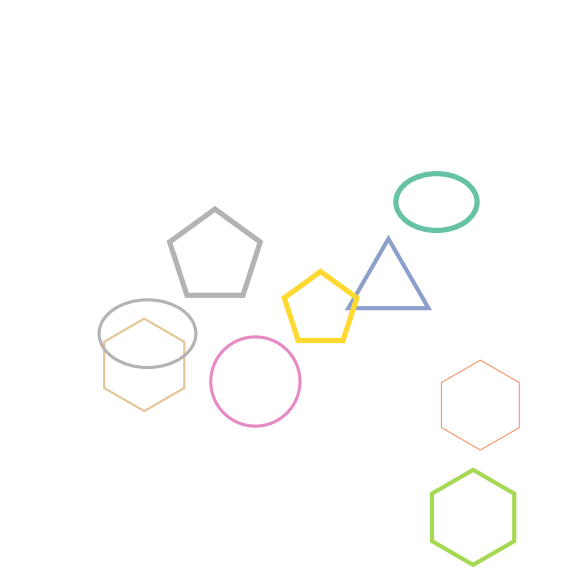[{"shape": "oval", "thickness": 2.5, "radius": 0.35, "center": [0.756, 0.649]}, {"shape": "hexagon", "thickness": 0.5, "radius": 0.39, "center": [0.832, 0.298]}, {"shape": "triangle", "thickness": 2, "radius": 0.4, "center": [0.673, 0.506]}, {"shape": "circle", "thickness": 1.5, "radius": 0.39, "center": [0.442, 0.339]}, {"shape": "hexagon", "thickness": 2, "radius": 0.41, "center": [0.819, 0.103]}, {"shape": "pentagon", "thickness": 2.5, "radius": 0.33, "center": [0.555, 0.463]}, {"shape": "hexagon", "thickness": 1, "radius": 0.4, "center": [0.25, 0.367]}, {"shape": "pentagon", "thickness": 2.5, "radius": 0.41, "center": [0.372, 0.555]}, {"shape": "oval", "thickness": 1.5, "radius": 0.42, "center": [0.255, 0.421]}]